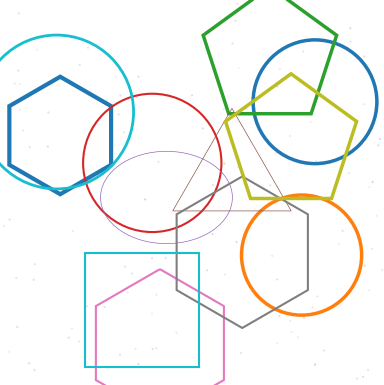[{"shape": "hexagon", "thickness": 3, "radius": 0.76, "center": [0.156, 0.648]}, {"shape": "circle", "thickness": 2.5, "radius": 0.8, "center": [0.818, 0.736]}, {"shape": "circle", "thickness": 2.5, "radius": 0.78, "center": [0.783, 0.337]}, {"shape": "pentagon", "thickness": 2.5, "radius": 0.91, "center": [0.701, 0.852]}, {"shape": "circle", "thickness": 1.5, "radius": 0.9, "center": [0.395, 0.577]}, {"shape": "oval", "thickness": 0.5, "radius": 0.86, "center": [0.432, 0.487]}, {"shape": "triangle", "thickness": 0.5, "radius": 0.89, "center": [0.602, 0.541]}, {"shape": "hexagon", "thickness": 1.5, "radius": 0.96, "center": [0.415, 0.109]}, {"shape": "hexagon", "thickness": 1.5, "radius": 0.98, "center": [0.629, 0.345]}, {"shape": "pentagon", "thickness": 2.5, "radius": 0.9, "center": [0.756, 0.629]}, {"shape": "square", "thickness": 1.5, "radius": 0.74, "center": [0.369, 0.195]}, {"shape": "circle", "thickness": 2, "radius": 1.0, "center": [0.147, 0.709]}]